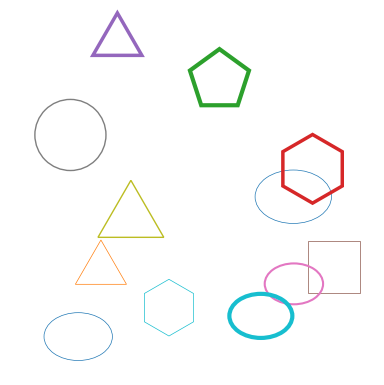[{"shape": "oval", "thickness": 0.5, "radius": 0.44, "center": [0.203, 0.126]}, {"shape": "oval", "thickness": 0.5, "radius": 0.5, "center": [0.762, 0.489]}, {"shape": "triangle", "thickness": 0.5, "radius": 0.38, "center": [0.262, 0.3]}, {"shape": "pentagon", "thickness": 3, "radius": 0.4, "center": [0.57, 0.792]}, {"shape": "hexagon", "thickness": 2.5, "radius": 0.45, "center": [0.812, 0.561]}, {"shape": "triangle", "thickness": 2.5, "radius": 0.37, "center": [0.305, 0.893]}, {"shape": "square", "thickness": 0.5, "radius": 0.34, "center": [0.868, 0.307]}, {"shape": "oval", "thickness": 1.5, "radius": 0.38, "center": [0.763, 0.263]}, {"shape": "circle", "thickness": 1, "radius": 0.46, "center": [0.183, 0.649]}, {"shape": "triangle", "thickness": 1, "radius": 0.49, "center": [0.34, 0.433]}, {"shape": "oval", "thickness": 3, "radius": 0.41, "center": [0.678, 0.18]}, {"shape": "hexagon", "thickness": 0.5, "radius": 0.37, "center": [0.439, 0.201]}]